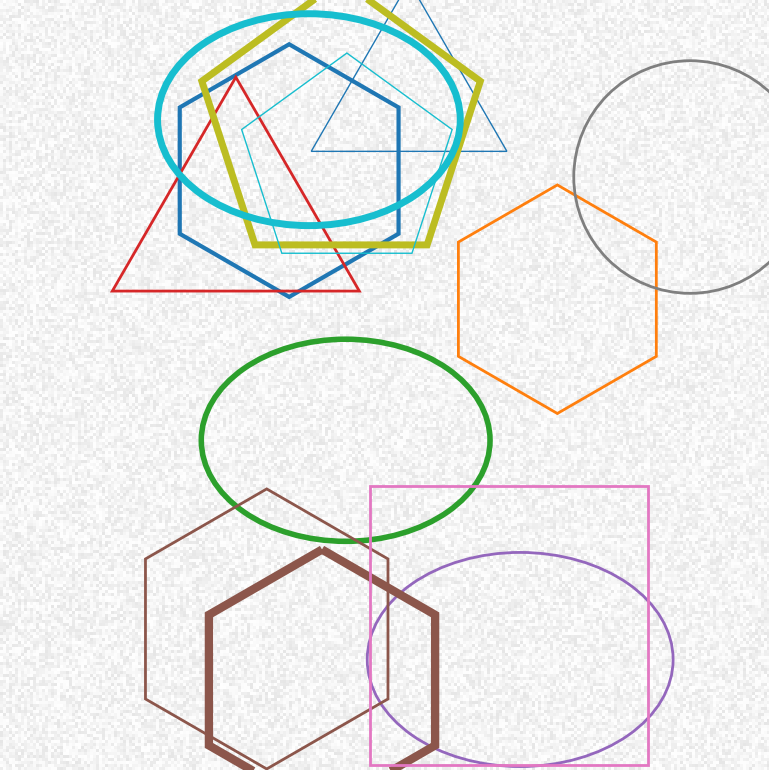[{"shape": "hexagon", "thickness": 1.5, "radius": 0.82, "center": [0.376, 0.778]}, {"shape": "triangle", "thickness": 0.5, "radius": 0.73, "center": [0.531, 0.877]}, {"shape": "hexagon", "thickness": 1, "radius": 0.74, "center": [0.724, 0.611]}, {"shape": "oval", "thickness": 2, "radius": 0.94, "center": [0.449, 0.428]}, {"shape": "triangle", "thickness": 1, "radius": 0.93, "center": [0.306, 0.715]}, {"shape": "oval", "thickness": 1, "radius": 0.99, "center": [0.676, 0.144]}, {"shape": "hexagon", "thickness": 3, "radius": 0.85, "center": [0.418, 0.117]}, {"shape": "hexagon", "thickness": 1, "radius": 0.91, "center": [0.346, 0.183]}, {"shape": "square", "thickness": 1, "radius": 0.9, "center": [0.661, 0.188]}, {"shape": "circle", "thickness": 1, "radius": 0.76, "center": [0.896, 0.77]}, {"shape": "pentagon", "thickness": 2.5, "radius": 0.95, "center": [0.443, 0.836]}, {"shape": "pentagon", "thickness": 0.5, "radius": 0.72, "center": [0.45, 0.787]}, {"shape": "oval", "thickness": 2.5, "radius": 0.98, "center": [0.401, 0.845]}]